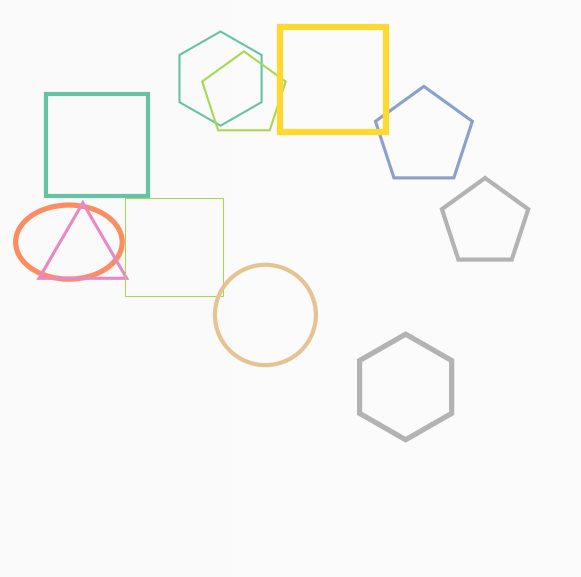[{"shape": "hexagon", "thickness": 1, "radius": 0.41, "center": [0.379, 0.863]}, {"shape": "square", "thickness": 2, "radius": 0.44, "center": [0.168, 0.748]}, {"shape": "oval", "thickness": 2.5, "radius": 0.46, "center": [0.119, 0.58]}, {"shape": "pentagon", "thickness": 1.5, "radius": 0.44, "center": [0.729, 0.762]}, {"shape": "triangle", "thickness": 1.5, "radius": 0.44, "center": [0.143, 0.561]}, {"shape": "square", "thickness": 0.5, "radius": 0.42, "center": [0.299, 0.571]}, {"shape": "pentagon", "thickness": 1, "radius": 0.38, "center": [0.42, 0.835]}, {"shape": "square", "thickness": 3, "radius": 0.46, "center": [0.573, 0.861]}, {"shape": "circle", "thickness": 2, "radius": 0.43, "center": [0.457, 0.454]}, {"shape": "pentagon", "thickness": 2, "radius": 0.39, "center": [0.835, 0.613]}, {"shape": "hexagon", "thickness": 2.5, "radius": 0.46, "center": [0.698, 0.329]}]